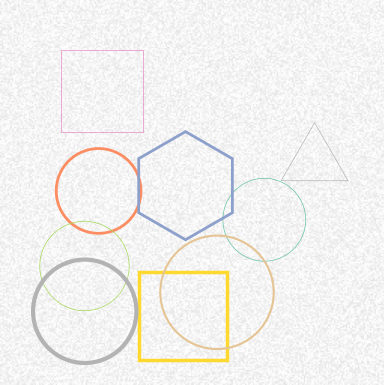[{"shape": "circle", "thickness": 0.5, "radius": 0.54, "center": [0.686, 0.429]}, {"shape": "circle", "thickness": 2, "radius": 0.55, "center": [0.256, 0.504]}, {"shape": "hexagon", "thickness": 2, "radius": 0.7, "center": [0.482, 0.518]}, {"shape": "square", "thickness": 0.5, "radius": 0.53, "center": [0.265, 0.765]}, {"shape": "circle", "thickness": 0.5, "radius": 0.58, "center": [0.219, 0.309]}, {"shape": "square", "thickness": 2.5, "radius": 0.58, "center": [0.475, 0.179]}, {"shape": "circle", "thickness": 1.5, "radius": 0.74, "center": [0.564, 0.241]}, {"shape": "circle", "thickness": 3, "radius": 0.67, "center": [0.22, 0.191]}, {"shape": "triangle", "thickness": 0.5, "radius": 0.5, "center": [0.817, 0.581]}]